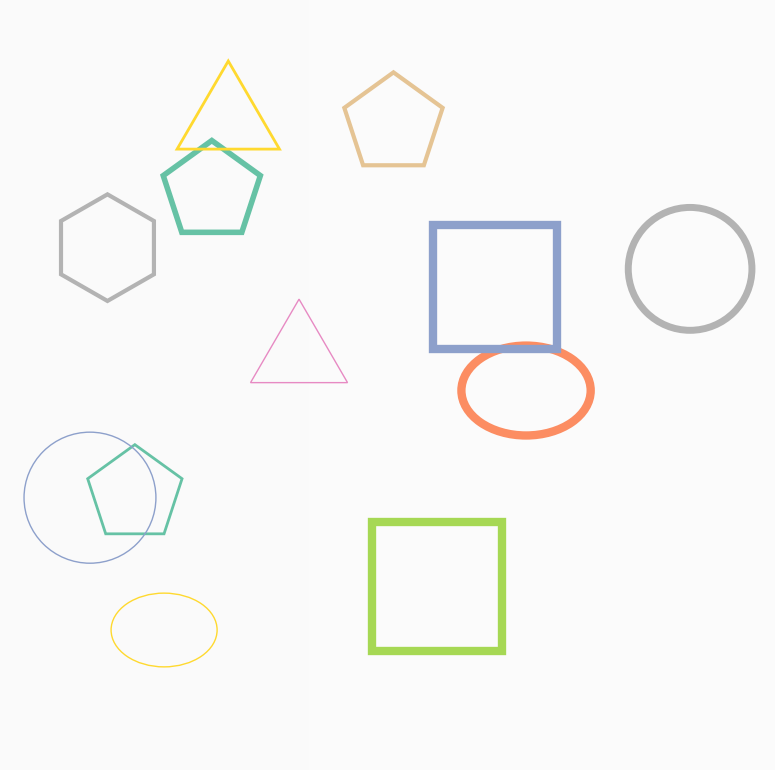[{"shape": "pentagon", "thickness": 2, "radius": 0.33, "center": [0.273, 0.752]}, {"shape": "pentagon", "thickness": 1, "radius": 0.32, "center": [0.174, 0.359]}, {"shape": "oval", "thickness": 3, "radius": 0.42, "center": [0.679, 0.493]}, {"shape": "circle", "thickness": 0.5, "radius": 0.43, "center": [0.116, 0.354]}, {"shape": "square", "thickness": 3, "radius": 0.4, "center": [0.639, 0.627]}, {"shape": "triangle", "thickness": 0.5, "radius": 0.36, "center": [0.386, 0.539]}, {"shape": "square", "thickness": 3, "radius": 0.42, "center": [0.564, 0.238]}, {"shape": "triangle", "thickness": 1, "radius": 0.38, "center": [0.295, 0.844]}, {"shape": "oval", "thickness": 0.5, "radius": 0.34, "center": [0.212, 0.182]}, {"shape": "pentagon", "thickness": 1.5, "radius": 0.33, "center": [0.508, 0.839]}, {"shape": "hexagon", "thickness": 1.5, "radius": 0.35, "center": [0.139, 0.678]}, {"shape": "circle", "thickness": 2.5, "radius": 0.4, "center": [0.89, 0.651]}]